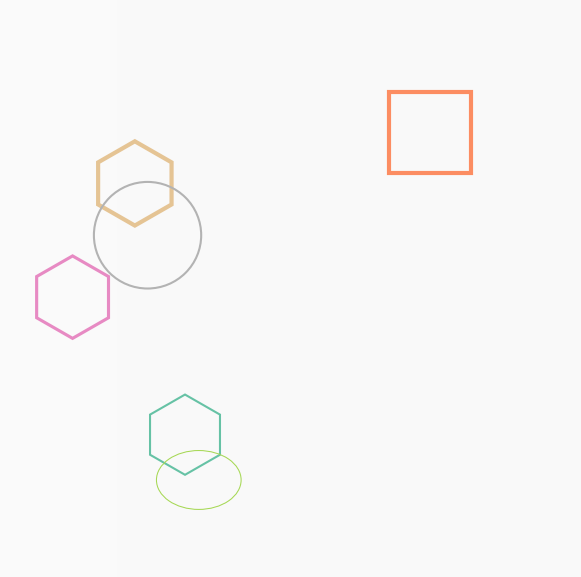[{"shape": "hexagon", "thickness": 1, "radius": 0.35, "center": [0.318, 0.246]}, {"shape": "square", "thickness": 2, "radius": 0.35, "center": [0.74, 0.769]}, {"shape": "hexagon", "thickness": 1.5, "radius": 0.36, "center": [0.125, 0.485]}, {"shape": "oval", "thickness": 0.5, "radius": 0.36, "center": [0.342, 0.168]}, {"shape": "hexagon", "thickness": 2, "radius": 0.36, "center": [0.232, 0.682]}, {"shape": "circle", "thickness": 1, "radius": 0.46, "center": [0.254, 0.592]}]